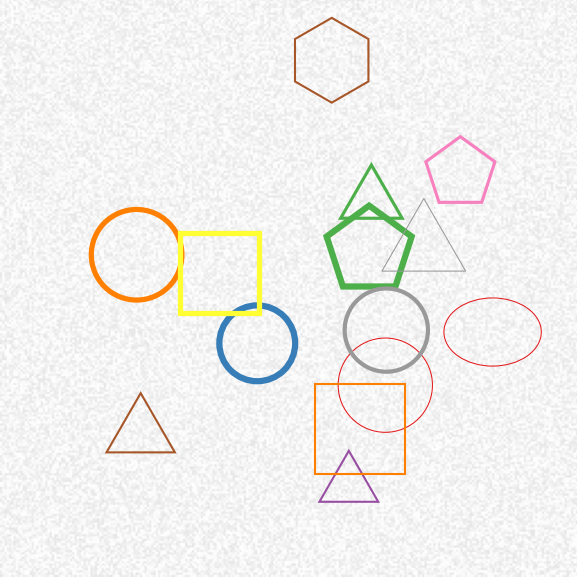[{"shape": "circle", "thickness": 0.5, "radius": 0.41, "center": [0.667, 0.332]}, {"shape": "oval", "thickness": 0.5, "radius": 0.42, "center": [0.853, 0.424]}, {"shape": "circle", "thickness": 3, "radius": 0.33, "center": [0.445, 0.405]}, {"shape": "pentagon", "thickness": 3, "radius": 0.39, "center": [0.639, 0.566]}, {"shape": "triangle", "thickness": 1.5, "radius": 0.31, "center": [0.643, 0.652]}, {"shape": "triangle", "thickness": 1, "radius": 0.29, "center": [0.604, 0.16]}, {"shape": "circle", "thickness": 2.5, "radius": 0.39, "center": [0.237, 0.558]}, {"shape": "square", "thickness": 1, "radius": 0.39, "center": [0.624, 0.256]}, {"shape": "square", "thickness": 2.5, "radius": 0.35, "center": [0.38, 0.527]}, {"shape": "hexagon", "thickness": 1, "radius": 0.37, "center": [0.574, 0.895]}, {"shape": "triangle", "thickness": 1, "radius": 0.34, "center": [0.244, 0.25]}, {"shape": "pentagon", "thickness": 1.5, "radius": 0.31, "center": [0.797, 0.7]}, {"shape": "triangle", "thickness": 0.5, "radius": 0.42, "center": [0.734, 0.572]}, {"shape": "circle", "thickness": 2, "radius": 0.36, "center": [0.669, 0.428]}]